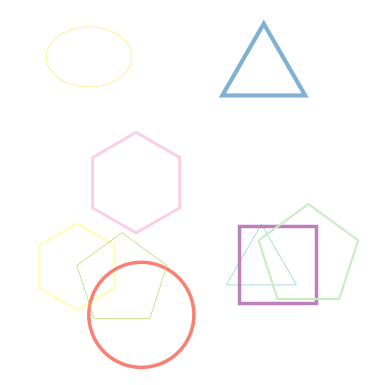[{"shape": "triangle", "thickness": 0.5, "radius": 0.53, "center": [0.679, 0.313]}, {"shape": "hexagon", "thickness": 1.5, "radius": 0.56, "center": [0.2, 0.307]}, {"shape": "circle", "thickness": 2.5, "radius": 0.68, "center": [0.367, 0.182]}, {"shape": "triangle", "thickness": 3, "radius": 0.62, "center": [0.685, 0.814]}, {"shape": "pentagon", "thickness": 0.5, "radius": 0.62, "center": [0.317, 0.272]}, {"shape": "hexagon", "thickness": 2, "radius": 0.65, "center": [0.353, 0.526]}, {"shape": "square", "thickness": 2.5, "radius": 0.5, "center": [0.72, 0.312]}, {"shape": "pentagon", "thickness": 1.5, "radius": 0.68, "center": [0.801, 0.334]}, {"shape": "oval", "thickness": 0.5, "radius": 0.56, "center": [0.231, 0.852]}]